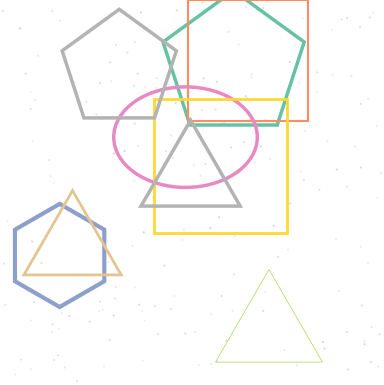[{"shape": "pentagon", "thickness": 2.5, "radius": 0.96, "center": [0.607, 0.831]}, {"shape": "square", "thickness": 1.5, "radius": 0.78, "center": [0.643, 0.843]}, {"shape": "hexagon", "thickness": 3, "radius": 0.67, "center": [0.155, 0.337]}, {"shape": "oval", "thickness": 2.5, "radius": 0.93, "center": [0.482, 0.644]}, {"shape": "triangle", "thickness": 0.5, "radius": 0.8, "center": [0.699, 0.14]}, {"shape": "square", "thickness": 2, "radius": 0.87, "center": [0.573, 0.568]}, {"shape": "triangle", "thickness": 2, "radius": 0.73, "center": [0.188, 0.359]}, {"shape": "triangle", "thickness": 2.5, "radius": 0.74, "center": [0.495, 0.539]}, {"shape": "pentagon", "thickness": 2.5, "radius": 0.78, "center": [0.31, 0.82]}]